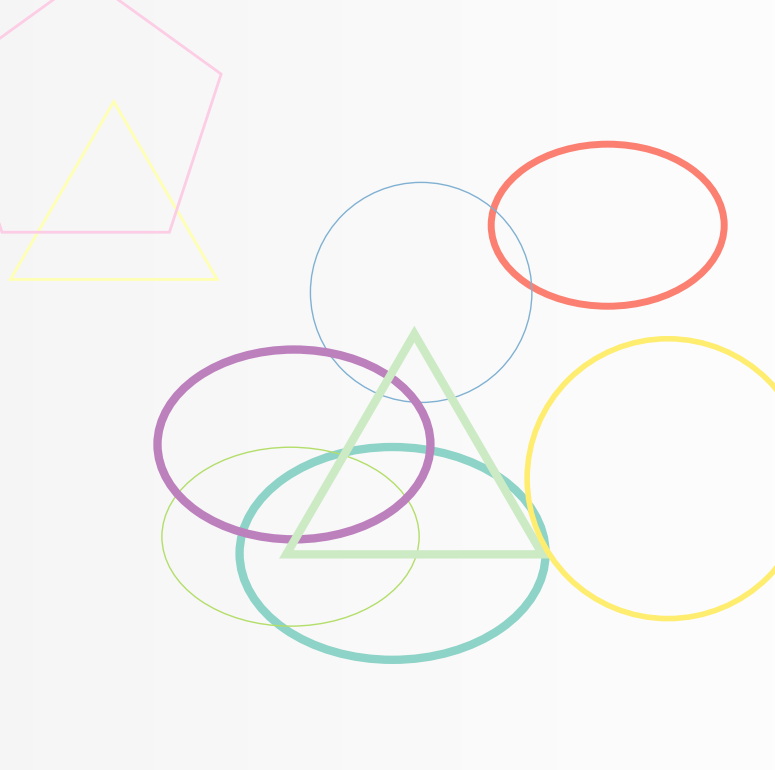[{"shape": "oval", "thickness": 3, "radius": 0.99, "center": [0.507, 0.281]}, {"shape": "triangle", "thickness": 1, "radius": 0.77, "center": [0.147, 0.714]}, {"shape": "oval", "thickness": 2.5, "radius": 0.75, "center": [0.784, 0.708]}, {"shape": "circle", "thickness": 0.5, "radius": 0.71, "center": [0.543, 0.62]}, {"shape": "oval", "thickness": 0.5, "radius": 0.83, "center": [0.375, 0.303]}, {"shape": "pentagon", "thickness": 1, "radius": 0.92, "center": [0.111, 0.847]}, {"shape": "oval", "thickness": 3, "radius": 0.88, "center": [0.379, 0.423]}, {"shape": "triangle", "thickness": 3, "radius": 0.95, "center": [0.535, 0.375]}, {"shape": "circle", "thickness": 2, "radius": 0.91, "center": [0.862, 0.378]}]